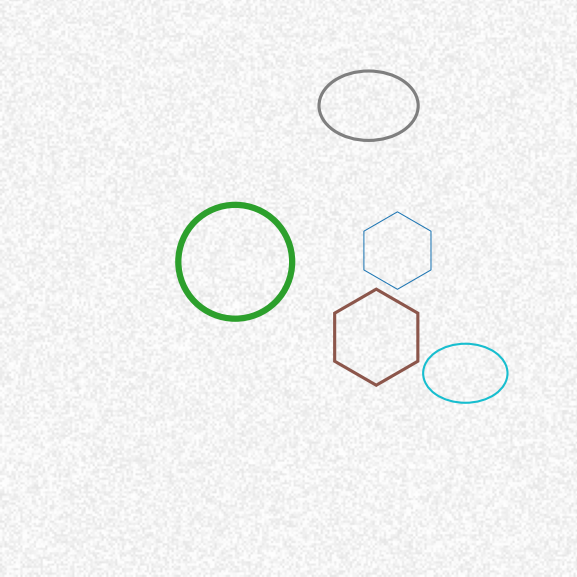[{"shape": "hexagon", "thickness": 0.5, "radius": 0.34, "center": [0.688, 0.565]}, {"shape": "circle", "thickness": 3, "radius": 0.49, "center": [0.407, 0.546]}, {"shape": "hexagon", "thickness": 1.5, "radius": 0.42, "center": [0.652, 0.415]}, {"shape": "oval", "thickness": 1.5, "radius": 0.43, "center": [0.638, 0.816]}, {"shape": "oval", "thickness": 1, "radius": 0.37, "center": [0.806, 0.353]}]